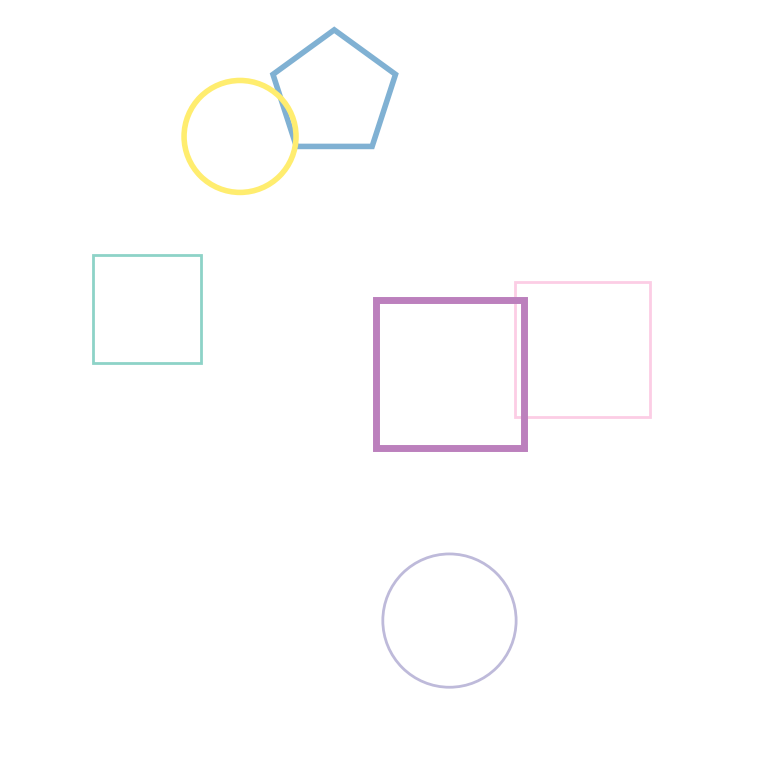[{"shape": "square", "thickness": 1, "radius": 0.35, "center": [0.191, 0.599]}, {"shape": "circle", "thickness": 1, "radius": 0.43, "center": [0.584, 0.194]}, {"shape": "pentagon", "thickness": 2, "radius": 0.42, "center": [0.434, 0.878]}, {"shape": "square", "thickness": 1, "radius": 0.44, "center": [0.756, 0.546]}, {"shape": "square", "thickness": 2.5, "radius": 0.48, "center": [0.584, 0.514]}, {"shape": "circle", "thickness": 2, "radius": 0.36, "center": [0.312, 0.823]}]